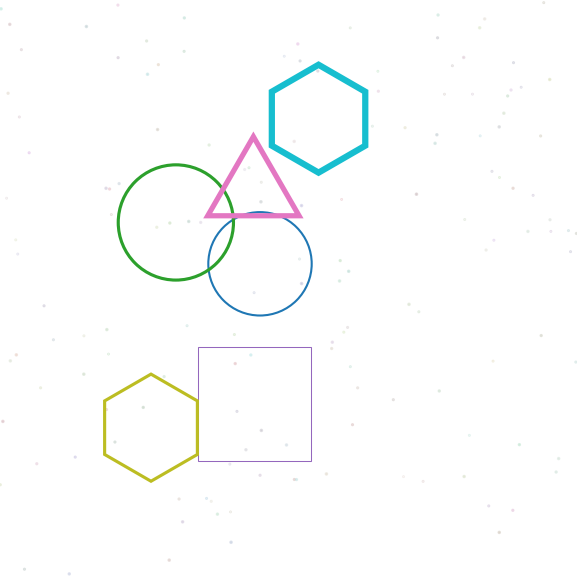[{"shape": "circle", "thickness": 1, "radius": 0.45, "center": [0.45, 0.542]}, {"shape": "circle", "thickness": 1.5, "radius": 0.5, "center": [0.305, 0.614]}, {"shape": "square", "thickness": 0.5, "radius": 0.49, "center": [0.44, 0.3]}, {"shape": "triangle", "thickness": 2.5, "radius": 0.46, "center": [0.439, 0.671]}, {"shape": "hexagon", "thickness": 1.5, "radius": 0.46, "center": [0.261, 0.259]}, {"shape": "hexagon", "thickness": 3, "radius": 0.47, "center": [0.552, 0.794]}]